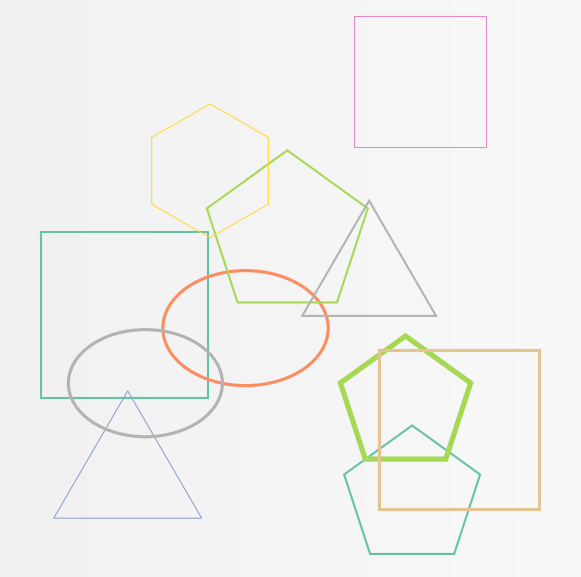[{"shape": "pentagon", "thickness": 1, "radius": 0.61, "center": [0.709, 0.139]}, {"shape": "square", "thickness": 1, "radius": 0.72, "center": [0.215, 0.454]}, {"shape": "oval", "thickness": 1.5, "radius": 0.71, "center": [0.422, 0.431]}, {"shape": "triangle", "thickness": 0.5, "radius": 0.73, "center": [0.22, 0.175]}, {"shape": "square", "thickness": 0.5, "radius": 0.57, "center": [0.722, 0.857]}, {"shape": "pentagon", "thickness": 2.5, "radius": 0.59, "center": [0.698, 0.3]}, {"shape": "pentagon", "thickness": 1, "radius": 0.73, "center": [0.494, 0.593]}, {"shape": "hexagon", "thickness": 0.5, "radius": 0.58, "center": [0.361, 0.703]}, {"shape": "square", "thickness": 1.5, "radius": 0.69, "center": [0.79, 0.256]}, {"shape": "triangle", "thickness": 1, "radius": 0.66, "center": [0.635, 0.519]}, {"shape": "oval", "thickness": 1.5, "radius": 0.66, "center": [0.25, 0.336]}]